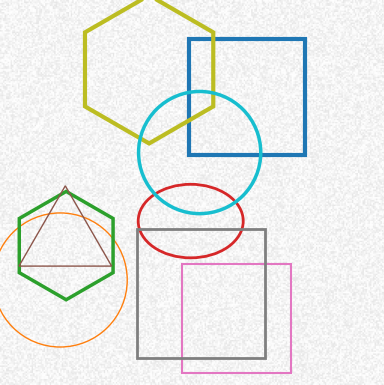[{"shape": "square", "thickness": 3, "radius": 0.75, "center": [0.642, 0.748]}, {"shape": "circle", "thickness": 1, "radius": 0.87, "center": [0.156, 0.273]}, {"shape": "hexagon", "thickness": 2.5, "radius": 0.7, "center": [0.172, 0.362]}, {"shape": "oval", "thickness": 2, "radius": 0.68, "center": [0.495, 0.426]}, {"shape": "triangle", "thickness": 1, "radius": 0.69, "center": [0.17, 0.378]}, {"shape": "square", "thickness": 1.5, "radius": 0.71, "center": [0.615, 0.173]}, {"shape": "square", "thickness": 2, "radius": 0.84, "center": [0.522, 0.238]}, {"shape": "hexagon", "thickness": 3, "radius": 0.96, "center": [0.387, 0.82]}, {"shape": "circle", "thickness": 2.5, "radius": 0.79, "center": [0.519, 0.604]}]